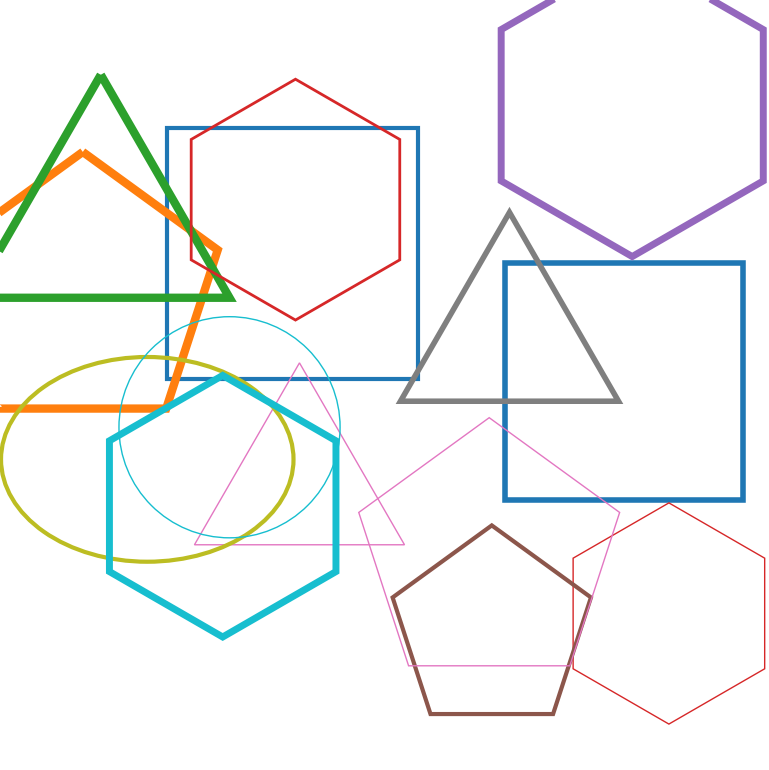[{"shape": "square", "thickness": 1.5, "radius": 0.82, "center": [0.38, 0.671]}, {"shape": "square", "thickness": 2, "radius": 0.77, "center": [0.811, 0.504]}, {"shape": "pentagon", "thickness": 3, "radius": 0.92, "center": [0.108, 0.618]}, {"shape": "triangle", "thickness": 3, "radius": 0.97, "center": [0.131, 0.71]}, {"shape": "hexagon", "thickness": 1, "radius": 0.78, "center": [0.384, 0.741]}, {"shape": "hexagon", "thickness": 0.5, "radius": 0.72, "center": [0.869, 0.203]}, {"shape": "hexagon", "thickness": 2.5, "radius": 0.98, "center": [0.821, 0.863]}, {"shape": "pentagon", "thickness": 1.5, "radius": 0.68, "center": [0.639, 0.182]}, {"shape": "pentagon", "thickness": 0.5, "radius": 0.89, "center": [0.635, 0.279]}, {"shape": "triangle", "thickness": 0.5, "radius": 0.79, "center": [0.389, 0.371]}, {"shape": "triangle", "thickness": 2, "radius": 0.82, "center": [0.662, 0.561]}, {"shape": "oval", "thickness": 1.5, "radius": 0.95, "center": [0.191, 0.403]}, {"shape": "hexagon", "thickness": 2.5, "radius": 0.85, "center": [0.289, 0.343]}, {"shape": "circle", "thickness": 0.5, "radius": 0.72, "center": [0.298, 0.445]}]